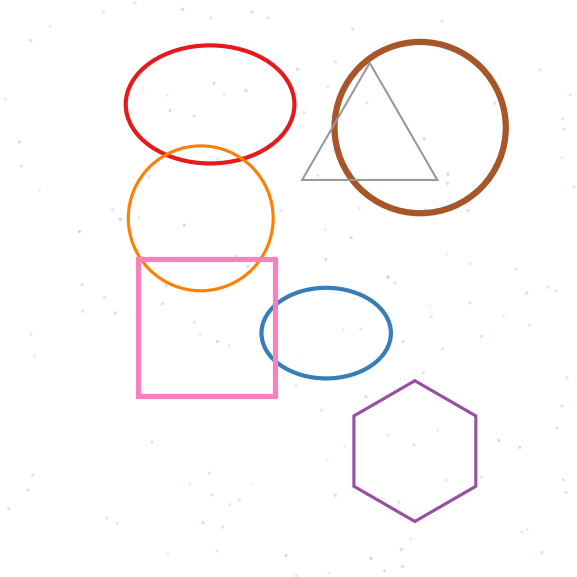[{"shape": "oval", "thickness": 2, "radius": 0.73, "center": [0.364, 0.818]}, {"shape": "oval", "thickness": 2, "radius": 0.56, "center": [0.565, 0.422]}, {"shape": "hexagon", "thickness": 1.5, "radius": 0.61, "center": [0.718, 0.218]}, {"shape": "circle", "thickness": 1.5, "radius": 0.63, "center": [0.348, 0.621]}, {"shape": "circle", "thickness": 3, "radius": 0.74, "center": [0.728, 0.778]}, {"shape": "square", "thickness": 2.5, "radius": 0.59, "center": [0.358, 0.432]}, {"shape": "triangle", "thickness": 1, "radius": 0.68, "center": [0.64, 0.755]}]